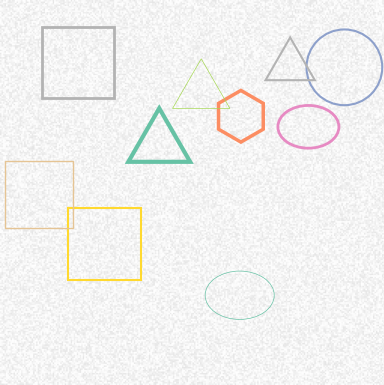[{"shape": "triangle", "thickness": 3, "radius": 0.46, "center": [0.414, 0.626]}, {"shape": "oval", "thickness": 0.5, "radius": 0.45, "center": [0.623, 0.233]}, {"shape": "hexagon", "thickness": 2.5, "radius": 0.34, "center": [0.626, 0.698]}, {"shape": "circle", "thickness": 1.5, "radius": 0.49, "center": [0.894, 0.825]}, {"shape": "oval", "thickness": 2, "radius": 0.4, "center": [0.801, 0.671]}, {"shape": "triangle", "thickness": 0.5, "radius": 0.43, "center": [0.523, 0.761]}, {"shape": "square", "thickness": 1.5, "radius": 0.47, "center": [0.272, 0.366]}, {"shape": "square", "thickness": 1, "radius": 0.44, "center": [0.101, 0.495]}, {"shape": "triangle", "thickness": 1.5, "radius": 0.37, "center": [0.754, 0.829]}, {"shape": "square", "thickness": 2, "radius": 0.47, "center": [0.202, 0.837]}]